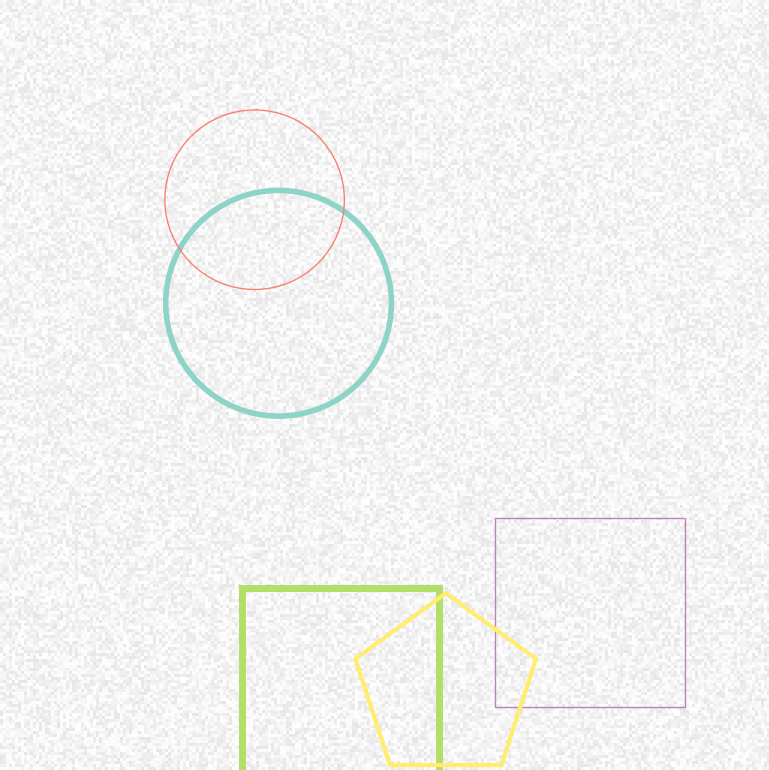[{"shape": "circle", "thickness": 2, "radius": 0.73, "center": [0.362, 0.606]}, {"shape": "circle", "thickness": 0.5, "radius": 0.58, "center": [0.331, 0.741]}, {"shape": "square", "thickness": 2.5, "radius": 0.64, "center": [0.442, 0.108]}, {"shape": "square", "thickness": 0.5, "radius": 0.61, "center": [0.766, 0.205]}, {"shape": "pentagon", "thickness": 1.5, "radius": 0.62, "center": [0.579, 0.106]}]